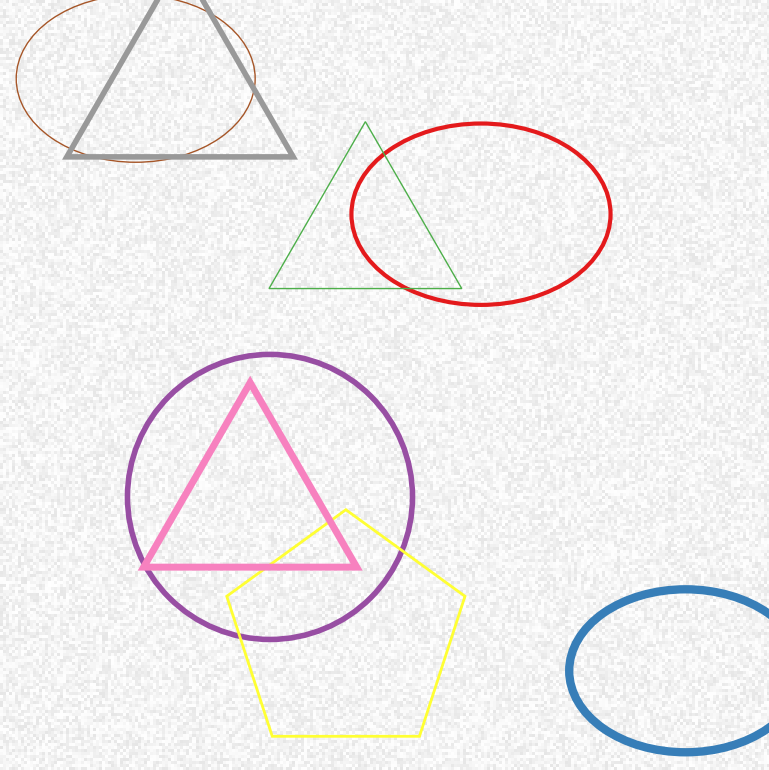[{"shape": "oval", "thickness": 1.5, "radius": 0.84, "center": [0.625, 0.722]}, {"shape": "oval", "thickness": 3, "radius": 0.76, "center": [0.89, 0.129]}, {"shape": "triangle", "thickness": 0.5, "radius": 0.72, "center": [0.475, 0.698]}, {"shape": "circle", "thickness": 2, "radius": 0.93, "center": [0.351, 0.355]}, {"shape": "pentagon", "thickness": 1, "radius": 0.81, "center": [0.449, 0.175]}, {"shape": "oval", "thickness": 0.5, "radius": 0.78, "center": [0.176, 0.898]}, {"shape": "triangle", "thickness": 2.5, "radius": 0.8, "center": [0.325, 0.343]}, {"shape": "triangle", "thickness": 2, "radius": 0.85, "center": [0.234, 0.881]}]